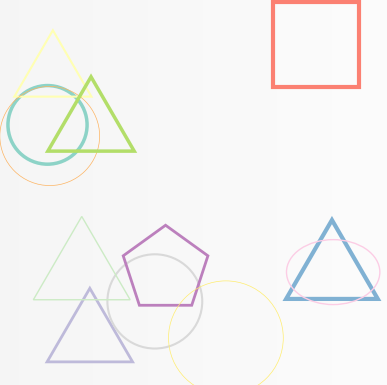[{"shape": "circle", "thickness": 2.5, "radius": 0.51, "center": [0.123, 0.676]}, {"shape": "triangle", "thickness": 1.5, "radius": 0.57, "center": [0.136, 0.806]}, {"shape": "triangle", "thickness": 2, "radius": 0.64, "center": [0.232, 0.124]}, {"shape": "square", "thickness": 3, "radius": 0.56, "center": [0.815, 0.884]}, {"shape": "triangle", "thickness": 3, "radius": 0.68, "center": [0.857, 0.292]}, {"shape": "circle", "thickness": 0.5, "radius": 0.64, "center": [0.128, 0.647]}, {"shape": "triangle", "thickness": 2.5, "radius": 0.64, "center": [0.235, 0.672]}, {"shape": "oval", "thickness": 1, "radius": 0.6, "center": [0.86, 0.293]}, {"shape": "circle", "thickness": 1.5, "radius": 0.61, "center": [0.4, 0.217]}, {"shape": "pentagon", "thickness": 2, "radius": 0.57, "center": [0.427, 0.3]}, {"shape": "triangle", "thickness": 1, "radius": 0.72, "center": [0.211, 0.294]}, {"shape": "circle", "thickness": 0.5, "radius": 0.74, "center": [0.583, 0.122]}]